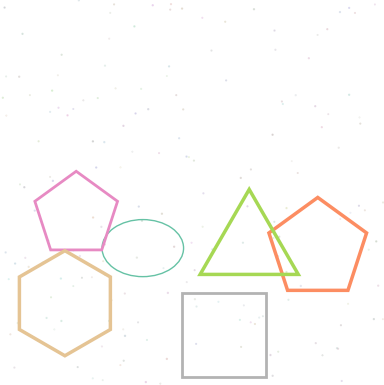[{"shape": "oval", "thickness": 1, "radius": 0.53, "center": [0.371, 0.356]}, {"shape": "pentagon", "thickness": 2.5, "radius": 0.67, "center": [0.825, 0.354]}, {"shape": "pentagon", "thickness": 2, "radius": 0.56, "center": [0.198, 0.442]}, {"shape": "triangle", "thickness": 2.5, "radius": 0.74, "center": [0.647, 0.361]}, {"shape": "hexagon", "thickness": 2.5, "radius": 0.68, "center": [0.169, 0.212]}, {"shape": "square", "thickness": 2, "radius": 0.55, "center": [0.582, 0.131]}]